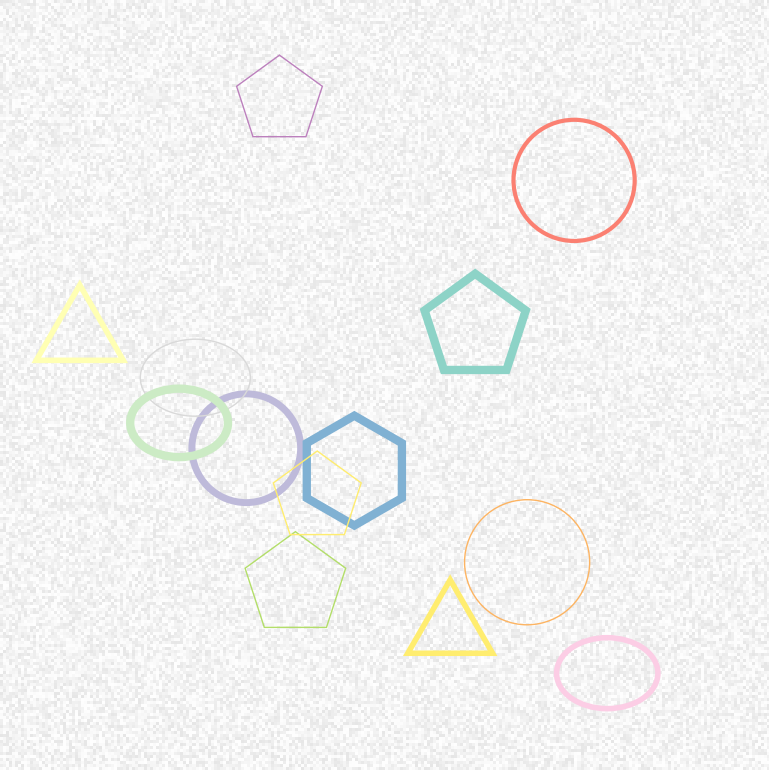[{"shape": "pentagon", "thickness": 3, "radius": 0.35, "center": [0.617, 0.575]}, {"shape": "triangle", "thickness": 2, "radius": 0.33, "center": [0.104, 0.565]}, {"shape": "circle", "thickness": 2.5, "radius": 0.35, "center": [0.32, 0.418]}, {"shape": "circle", "thickness": 1.5, "radius": 0.39, "center": [0.746, 0.766]}, {"shape": "hexagon", "thickness": 3, "radius": 0.36, "center": [0.46, 0.389]}, {"shape": "circle", "thickness": 0.5, "radius": 0.41, "center": [0.685, 0.27]}, {"shape": "pentagon", "thickness": 0.5, "radius": 0.34, "center": [0.384, 0.241]}, {"shape": "oval", "thickness": 2, "radius": 0.33, "center": [0.789, 0.126]}, {"shape": "oval", "thickness": 0.5, "radius": 0.36, "center": [0.254, 0.509]}, {"shape": "pentagon", "thickness": 0.5, "radius": 0.29, "center": [0.363, 0.87]}, {"shape": "oval", "thickness": 3, "radius": 0.32, "center": [0.233, 0.451]}, {"shape": "triangle", "thickness": 2, "radius": 0.32, "center": [0.585, 0.183]}, {"shape": "pentagon", "thickness": 0.5, "radius": 0.3, "center": [0.412, 0.354]}]